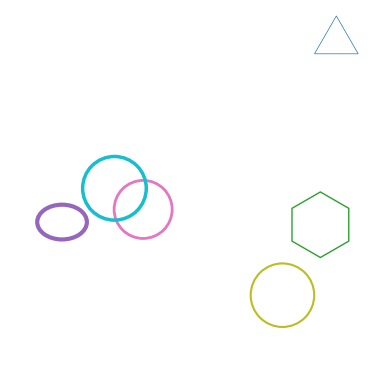[{"shape": "triangle", "thickness": 0.5, "radius": 0.33, "center": [0.874, 0.893]}, {"shape": "hexagon", "thickness": 1, "radius": 0.43, "center": [0.832, 0.416]}, {"shape": "oval", "thickness": 3, "radius": 0.32, "center": [0.161, 0.423]}, {"shape": "circle", "thickness": 2, "radius": 0.38, "center": [0.372, 0.456]}, {"shape": "circle", "thickness": 1.5, "radius": 0.41, "center": [0.734, 0.233]}, {"shape": "circle", "thickness": 2.5, "radius": 0.41, "center": [0.297, 0.511]}]